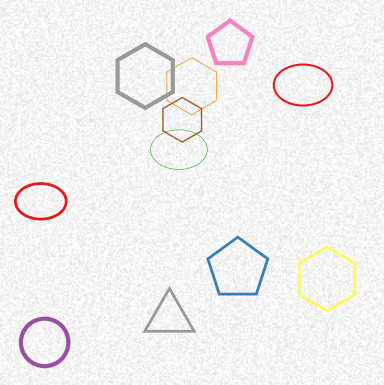[{"shape": "oval", "thickness": 1.5, "radius": 0.38, "center": [0.787, 0.779]}, {"shape": "oval", "thickness": 2, "radius": 0.33, "center": [0.106, 0.477]}, {"shape": "pentagon", "thickness": 2, "radius": 0.41, "center": [0.618, 0.302]}, {"shape": "oval", "thickness": 0.5, "radius": 0.37, "center": [0.465, 0.611]}, {"shape": "circle", "thickness": 3, "radius": 0.31, "center": [0.116, 0.111]}, {"shape": "hexagon", "thickness": 0.5, "radius": 0.37, "center": [0.498, 0.776]}, {"shape": "hexagon", "thickness": 1.5, "radius": 0.41, "center": [0.849, 0.276]}, {"shape": "hexagon", "thickness": 1, "radius": 0.29, "center": [0.473, 0.689]}, {"shape": "pentagon", "thickness": 3, "radius": 0.31, "center": [0.598, 0.885]}, {"shape": "triangle", "thickness": 2, "radius": 0.37, "center": [0.44, 0.177]}, {"shape": "hexagon", "thickness": 3, "radius": 0.41, "center": [0.377, 0.802]}]